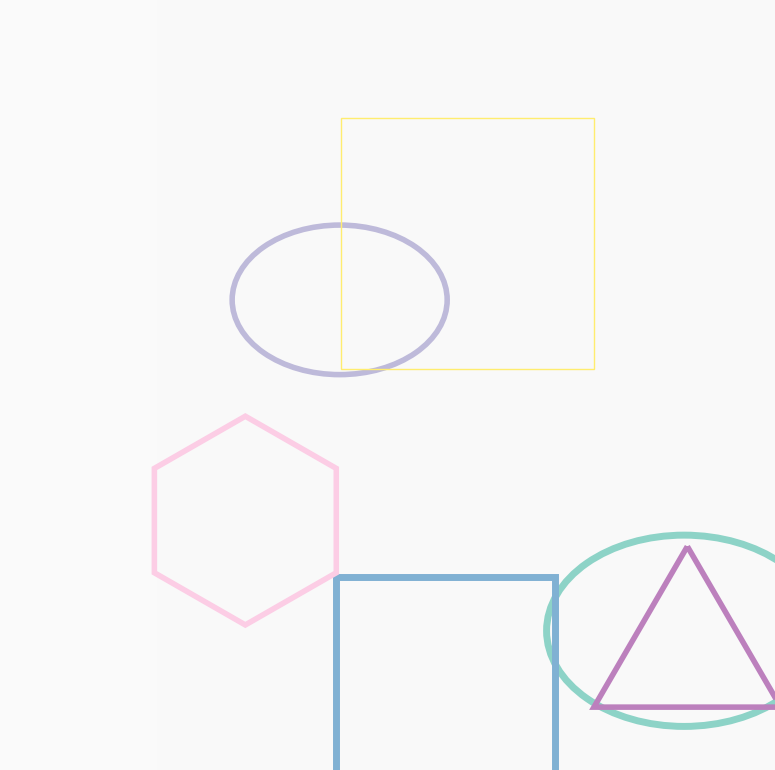[{"shape": "oval", "thickness": 2.5, "radius": 0.89, "center": [0.883, 0.181]}, {"shape": "oval", "thickness": 2, "radius": 0.69, "center": [0.438, 0.611]}, {"shape": "square", "thickness": 2.5, "radius": 0.71, "center": [0.575, 0.109]}, {"shape": "hexagon", "thickness": 2, "radius": 0.68, "center": [0.317, 0.324]}, {"shape": "triangle", "thickness": 2, "radius": 0.7, "center": [0.887, 0.151]}, {"shape": "square", "thickness": 0.5, "radius": 0.82, "center": [0.603, 0.684]}]